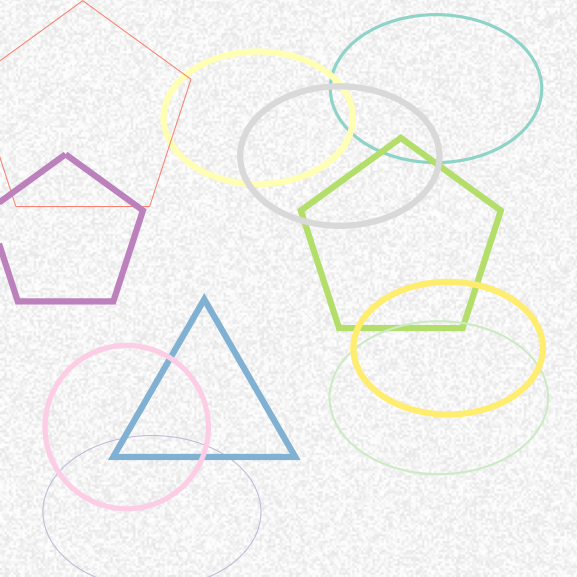[{"shape": "oval", "thickness": 1.5, "radius": 0.92, "center": [0.755, 0.846]}, {"shape": "oval", "thickness": 3, "radius": 0.82, "center": [0.447, 0.795]}, {"shape": "oval", "thickness": 0.5, "radius": 0.94, "center": [0.263, 0.113]}, {"shape": "pentagon", "thickness": 0.5, "radius": 0.99, "center": [0.143, 0.801]}, {"shape": "triangle", "thickness": 3, "radius": 0.91, "center": [0.354, 0.299]}, {"shape": "pentagon", "thickness": 3, "radius": 0.91, "center": [0.694, 0.578]}, {"shape": "circle", "thickness": 2.5, "radius": 0.71, "center": [0.219, 0.26]}, {"shape": "oval", "thickness": 3, "radius": 0.86, "center": [0.588, 0.729]}, {"shape": "pentagon", "thickness": 3, "radius": 0.7, "center": [0.114, 0.591]}, {"shape": "oval", "thickness": 1, "radius": 0.95, "center": [0.76, 0.31]}, {"shape": "oval", "thickness": 3, "radius": 0.82, "center": [0.776, 0.396]}]